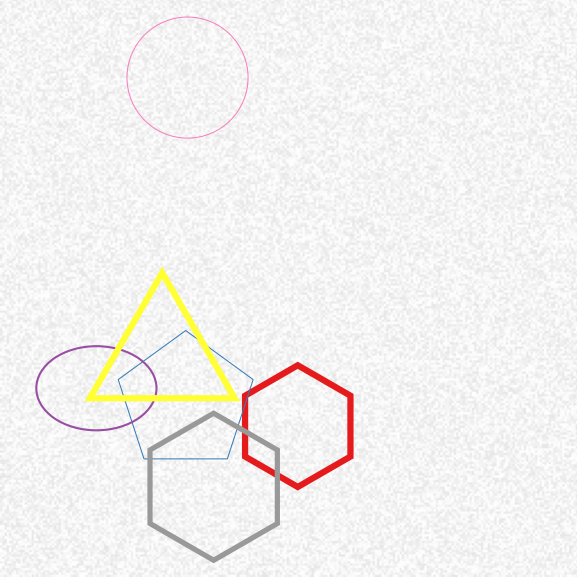[{"shape": "hexagon", "thickness": 3, "radius": 0.53, "center": [0.516, 0.261]}, {"shape": "pentagon", "thickness": 0.5, "radius": 0.61, "center": [0.322, 0.304]}, {"shape": "oval", "thickness": 1, "radius": 0.52, "center": [0.167, 0.327]}, {"shape": "triangle", "thickness": 3, "radius": 0.72, "center": [0.281, 0.382]}, {"shape": "circle", "thickness": 0.5, "radius": 0.52, "center": [0.325, 0.865]}, {"shape": "hexagon", "thickness": 2.5, "radius": 0.64, "center": [0.37, 0.156]}]